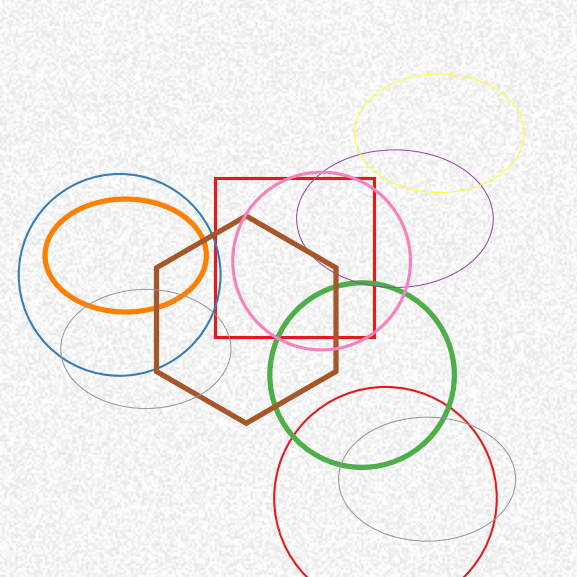[{"shape": "square", "thickness": 1.5, "radius": 0.69, "center": [0.51, 0.553]}, {"shape": "circle", "thickness": 1, "radius": 0.96, "center": [0.667, 0.136]}, {"shape": "circle", "thickness": 1, "radius": 0.87, "center": [0.207, 0.523]}, {"shape": "circle", "thickness": 2.5, "radius": 0.8, "center": [0.627, 0.35]}, {"shape": "oval", "thickness": 0.5, "radius": 0.85, "center": [0.684, 0.62]}, {"shape": "oval", "thickness": 2.5, "radius": 0.7, "center": [0.218, 0.557]}, {"shape": "oval", "thickness": 0.5, "radius": 0.73, "center": [0.761, 0.768]}, {"shape": "hexagon", "thickness": 2.5, "radius": 0.9, "center": [0.426, 0.446]}, {"shape": "circle", "thickness": 1.5, "radius": 0.77, "center": [0.557, 0.547]}, {"shape": "oval", "thickness": 0.5, "radius": 0.74, "center": [0.253, 0.395]}, {"shape": "oval", "thickness": 0.5, "radius": 0.77, "center": [0.74, 0.169]}]